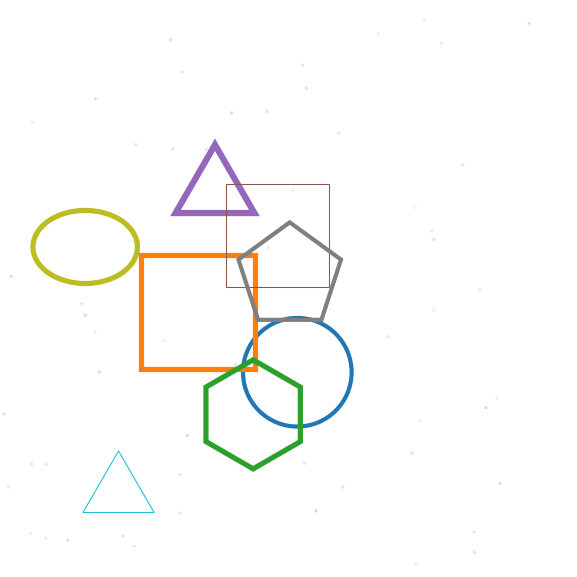[{"shape": "circle", "thickness": 2, "radius": 0.47, "center": [0.515, 0.355]}, {"shape": "square", "thickness": 2.5, "radius": 0.5, "center": [0.343, 0.459]}, {"shape": "hexagon", "thickness": 2.5, "radius": 0.47, "center": [0.438, 0.282]}, {"shape": "triangle", "thickness": 3, "radius": 0.39, "center": [0.372, 0.67]}, {"shape": "square", "thickness": 0.5, "radius": 0.44, "center": [0.48, 0.591]}, {"shape": "pentagon", "thickness": 2, "radius": 0.47, "center": [0.502, 0.521]}, {"shape": "oval", "thickness": 2.5, "radius": 0.45, "center": [0.148, 0.571]}, {"shape": "triangle", "thickness": 0.5, "radius": 0.36, "center": [0.205, 0.147]}]